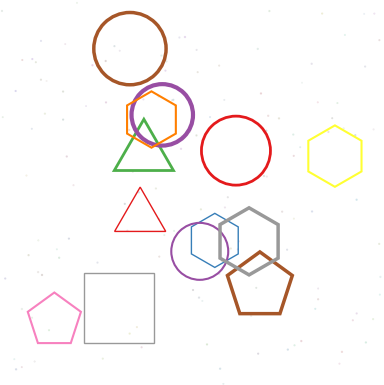[{"shape": "circle", "thickness": 2, "radius": 0.45, "center": [0.613, 0.609]}, {"shape": "triangle", "thickness": 1, "radius": 0.38, "center": [0.364, 0.437]}, {"shape": "hexagon", "thickness": 1, "radius": 0.35, "center": [0.558, 0.376]}, {"shape": "triangle", "thickness": 2, "radius": 0.44, "center": [0.374, 0.602]}, {"shape": "circle", "thickness": 1.5, "radius": 0.37, "center": [0.519, 0.347]}, {"shape": "circle", "thickness": 3, "radius": 0.4, "center": [0.421, 0.702]}, {"shape": "hexagon", "thickness": 1.5, "radius": 0.37, "center": [0.393, 0.69]}, {"shape": "hexagon", "thickness": 1.5, "radius": 0.4, "center": [0.87, 0.595]}, {"shape": "circle", "thickness": 2.5, "radius": 0.47, "center": [0.338, 0.874]}, {"shape": "pentagon", "thickness": 2.5, "radius": 0.44, "center": [0.675, 0.257]}, {"shape": "pentagon", "thickness": 1.5, "radius": 0.36, "center": [0.141, 0.168]}, {"shape": "square", "thickness": 1, "radius": 0.45, "center": [0.31, 0.199]}, {"shape": "hexagon", "thickness": 2.5, "radius": 0.44, "center": [0.647, 0.373]}]